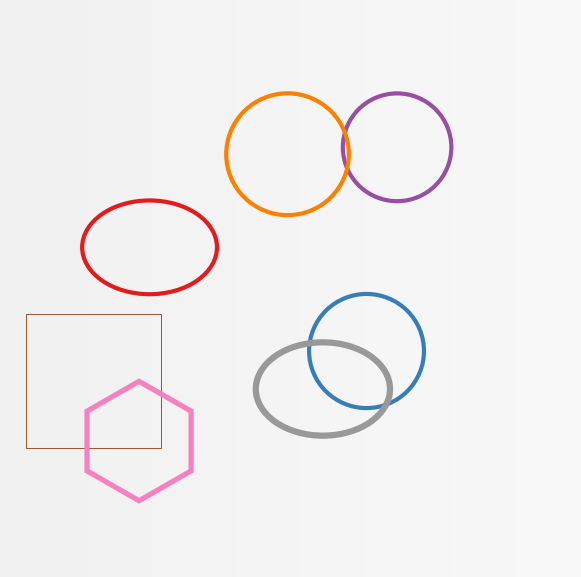[{"shape": "oval", "thickness": 2, "radius": 0.58, "center": [0.257, 0.571]}, {"shape": "circle", "thickness": 2, "radius": 0.49, "center": [0.631, 0.391]}, {"shape": "circle", "thickness": 2, "radius": 0.47, "center": [0.683, 0.744]}, {"shape": "circle", "thickness": 2, "radius": 0.53, "center": [0.495, 0.732]}, {"shape": "square", "thickness": 0.5, "radius": 0.58, "center": [0.161, 0.34]}, {"shape": "hexagon", "thickness": 2.5, "radius": 0.52, "center": [0.239, 0.235]}, {"shape": "oval", "thickness": 3, "radius": 0.58, "center": [0.556, 0.326]}]